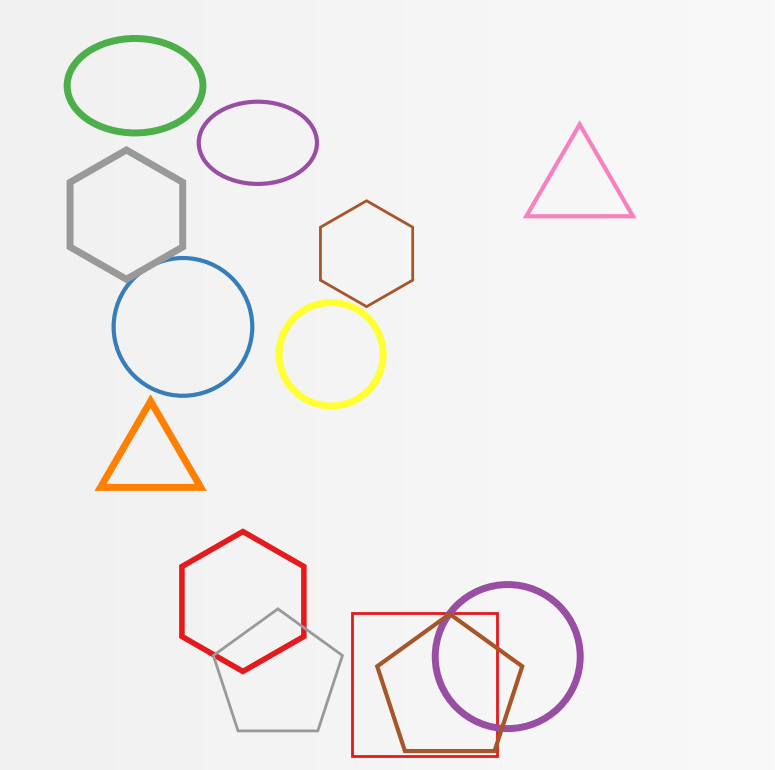[{"shape": "square", "thickness": 1, "radius": 0.47, "center": [0.548, 0.111]}, {"shape": "hexagon", "thickness": 2, "radius": 0.45, "center": [0.313, 0.219]}, {"shape": "circle", "thickness": 1.5, "radius": 0.45, "center": [0.236, 0.575]}, {"shape": "oval", "thickness": 2.5, "radius": 0.44, "center": [0.174, 0.889]}, {"shape": "oval", "thickness": 1.5, "radius": 0.38, "center": [0.333, 0.815]}, {"shape": "circle", "thickness": 2.5, "radius": 0.47, "center": [0.655, 0.147]}, {"shape": "triangle", "thickness": 2.5, "radius": 0.37, "center": [0.194, 0.404]}, {"shape": "circle", "thickness": 2.5, "radius": 0.34, "center": [0.427, 0.54]}, {"shape": "pentagon", "thickness": 1.5, "radius": 0.49, "center": [0.58, 0.104]}, {"shape": "hexagon", "thickness": 1, "radius": 0.34, "center": [0.473, 0.671]}, {"shape": "triangle", "thickness": 1.5, "radius": 0.4, "center": [0.748, 0.759]}, {"shape": "hexagon", "thickness": 2.5, "radius": 0.42, "center": [0.163, 0.721]}, {"shape": "pentagon", "thickness": 1, "radius": 0.44, "center": [0.359, 0.122]}]